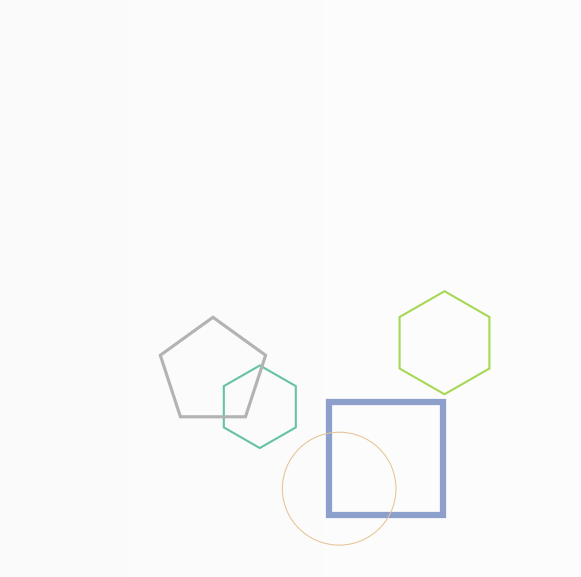[{"shape": "hexagon", "thickness": 1, "radius": 0.36, "center": [0.447, 0.295]}, {"shape": "square", "thickness": 3, "radius": 0.49, "center": [0.664, 0.205]}, {"shape": "hexagon", "thickness": 1, "radius": 0.45, "center": [0.765, 0.406]}, {"shape": "circle", "thickness": 0.5, "radius": 0.49, "center": [0.584, 0.153]}, {"shape": "pentagon", "thickness": 1.5, "radius": 0.48, "center": [0.366, 0.354]}]